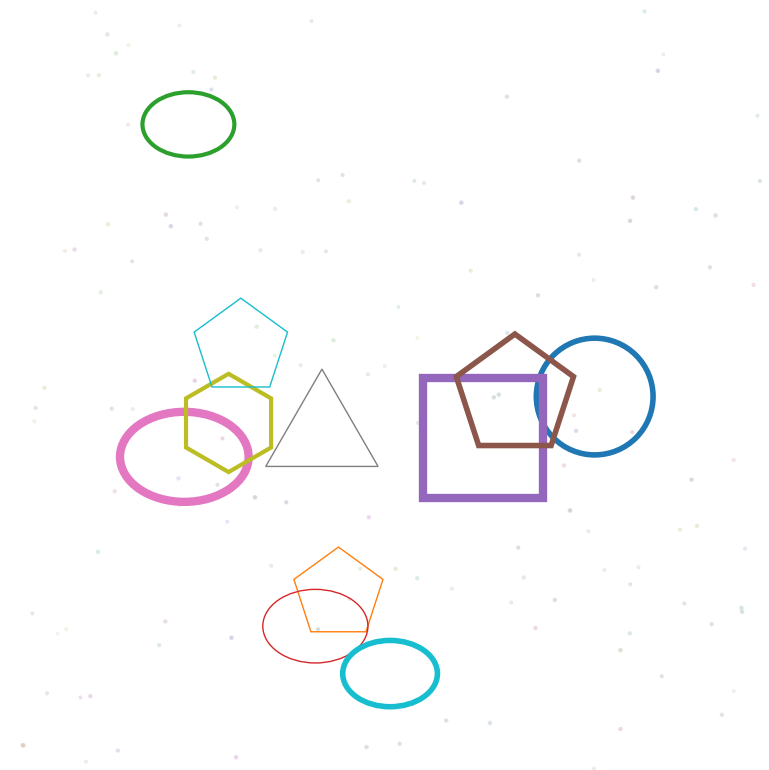[{"shape": "circle", "thickness": 2, "radius": 0.38, "center": [0.772, 0.485]}, {"shape": "pentagon", "thickness": 0.5, "radius": 0.3, "center": [0.44, 0.229]}, {"shape": "oval", "thickness": 1.5, "radius": 0.3, "center": [0.245, 0.838]}, {"shape": "oval", "thickness": 0.5, "radius": 0.34, "center": [0.41, 0.187]}, {"shape": "square", "thickness": 3, "radius": 0.39, "center": [0.627, 0.432]}, {"shape": "pentagon", "thickness": 2, "radius": 0.4, "center": [0.669, 0.486]}, {"shape": "oval", "thickness": 3, "radius": 0.42, "center": [0.239, 0.407]}, {"shape": "triangle", "thickness": 0.5, "radius": 0.42, "center": [0.418, 0.436]}, {"shape": "hexagon", "thickness": 1.5, "radius": 0.32, "center": [0.297, 0.451]}, {"shape": "oval", "thickness": 2, "radius": 0.31, "center": [0.507, 0.125]}, {"shape": "pentagon", "thickness": 0.5, "radius": 0.32, "center": [0.313, 0.549]}]